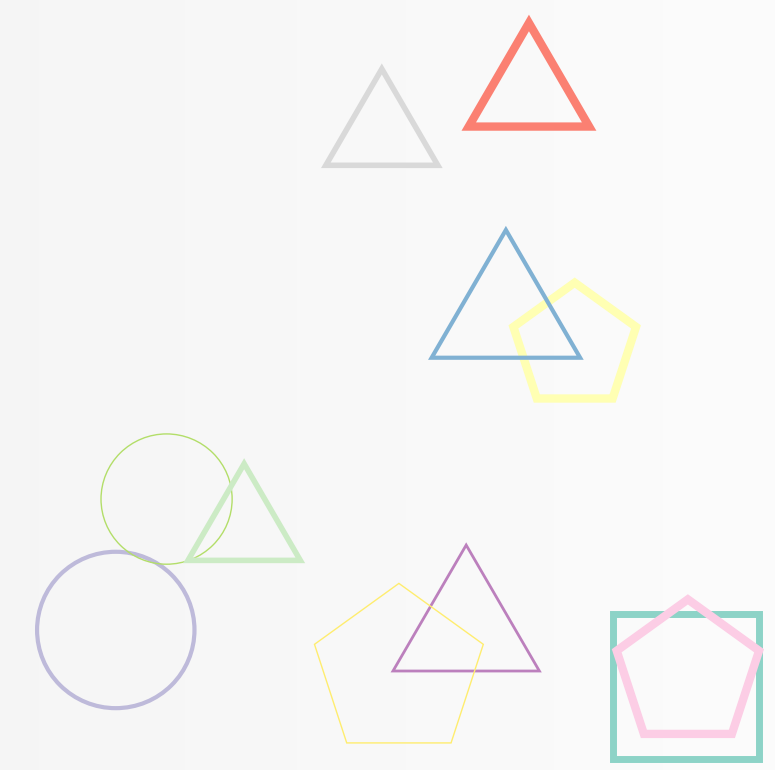[{"shape": "square", "thickness": 2.5, "radius": 0.47, "center": [0.885, 0.108]}, {"shape": "pentagon", "thickness": 3, "radius": 0.42, "center": [0.742, 0.55]}, {"shape": "circle", "thickness": 1.5, "radius": 0.51, "center": [0.149, 0.182]}, {"shape": "triangle", "thickness": 3, "radius": 0.45, "center": [0.683, 0.88]}, {"shape": "triangle", "thickness": 1.5, "radius": 0.55, "center": [0.653, 0.591]}, {"shape": "circle", "thickness": 0.5, "radius": 0.42, "center": [0.215, 0.352]}, {"shape": "pentagon", "thickness": 3, "radius": 0.48, "center": [0.888, 0.125]}, {"shape": "triangle", "thickness": 2, "radius": 0.42, "center": [0.493, 0.827]}, {"shape": "triangle", "thickness": 1, "radius": 0.55, "center": [0.602, 0.183]}, {"shape": "triangle", "thickness": 2, "radius": 0.42, "center": [0.315, 0.314]}, {"shape": "pentagon", "thickness": 0.5, "radius": 0.57, "center": [0.515, 0.128]}]